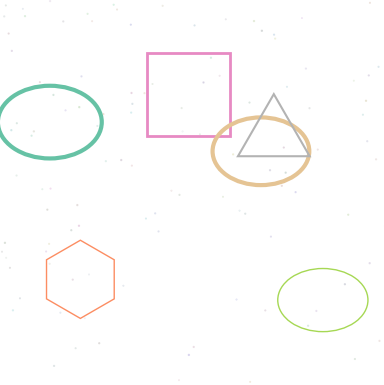[{"shape": "oval", "thickness": 3, "radius": 0.67, "center": [0.129, 0.683]}, {"shape": "hexagon", "thickness": 1, "radius": 0.51, "center": [0.209, 0.274]}, {"shape": "square", "thickness": 2, "radius": 0.54, "center": [0.49, 0.754]}, {"shape": "oval", "thickness": 1, "radius": 0.59, "center": [0.839, 0.221]}, {"shape": "oval", "thickness": 3, "radius": 0.63, "center": [0.678, 0.607]}, {"shape": "triangle", "thickness": 1.5, "radius": 0.54, "center": [0.711, 0.648]}]